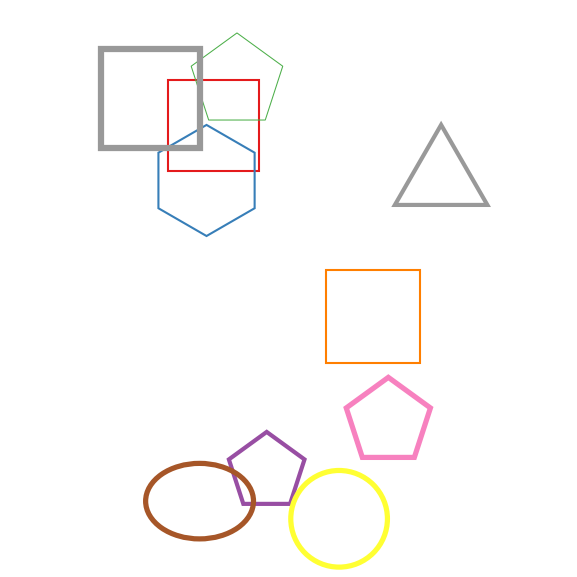[{"shape": "square", "thickness": 1, "radius": 0.39, "center": [0.37, 0.782]}, {"shape": "hexagon", "thickness": 1, "radius": 0.48, "center": [0.358, 0.687]}, {"shape": "pentagon", "thickness": 0.5, "radius": 0.42, "center": [0.41, 0.859]}, {"shape": "pentagon", "thickness": 2, "radius": 0.34, "center": [0.462, 0.182]}, {"shape": "square", "thickness": 1, "radius": 0.4, "center": [0.646, 0.451]}, {"shape": "circle", "thickness": 2.5, "radius": 0.42, "center": [0.587, 0.101]}, {"shape": "oval", "thickness": 2.5, "radius": 0.47, "center": [0.346, 0.131]}, {"shape": "pentagon", "thickness": 2.5, "radius": 0.38, "center": [0.672, 0.269]}, {"shape": "square", "thickness": 3, "radius": 0.43, "center": [0.26, 0.829]}, {"shape": "triangle", "thickness": 2, "radius": 0.46, "center": [0.764, 0.69]}]